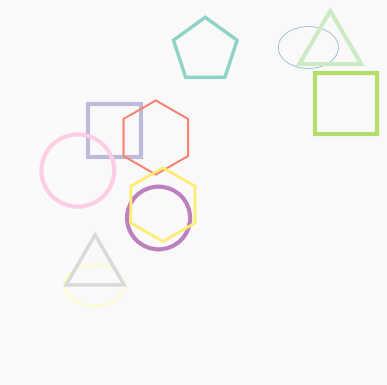[{"shape": "pentagon", "thickness": 2.5, "radius": 0.43, "center": [0.53, 0.869]}, {"shape": "oval", "thickness": 1, "radius": 0.38, "center": [0.243, 0.259]}, {"shape": "square", "thickness": 3, "radius": 0.35, "center": [0.296, 0.661]}, {"shape": "hexagon", "thickness": 1.5, "radius": 0.48, "center": [0.402, 0.643]}, {"shape": "oval", "thickness": 0.5, "radius": 0.39, "center": [0.796, 0.877]}, {"shape": "square", "thickness": 3, "radius": 0.4, "center": [0.893, 0.731]}, {"shape": "circle", "thickness": 3, "radius": 0.47, "center": [0.201, 0.557]}, {"shape": "triangle", "thickness": 2.5, "radius": 0.43, "center": [0.245, 0.303]}, {"shape": "circle", "thickness": 3, "radius": 0.41, "center": [0.409, 0.434]}, {"shape": "triangle", "thickness": 3, "radius": 0.46, "center": [0.852, 0.88]}, {"shape": "hexagon", "thickness": 2, "radius": 0.48, "center": [0.42, 0.469]}]